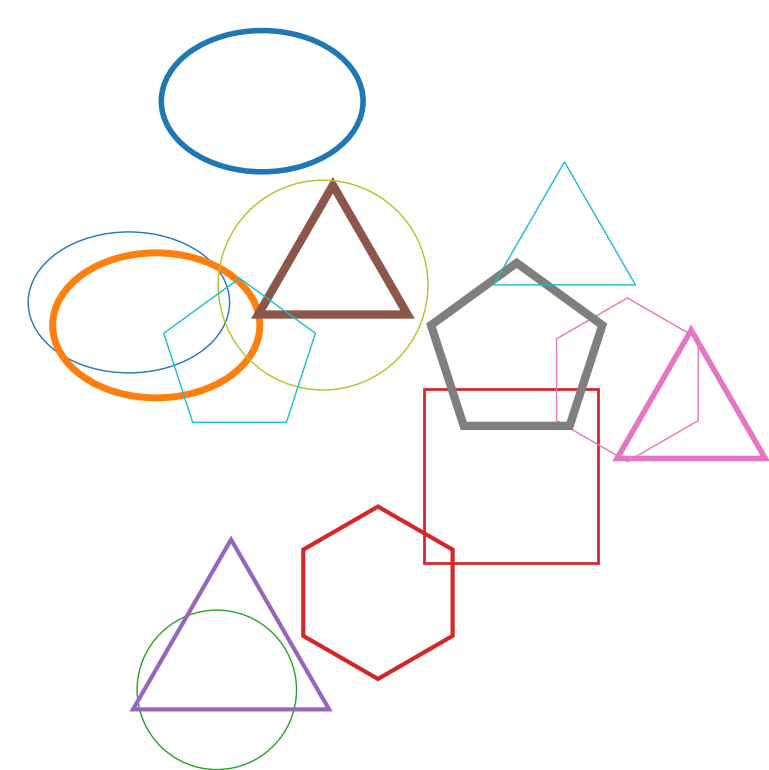[{"shape": "oval", "thickness": 2, "radius": 0.66, "center": [0.341, 0.869]}, {"shape": "oval", "thickness": 0.5, "radius": 0.65, "center": [0.167, 0.607]}, {"shape": "oval", "thickness": 2.5, "radius": 0.67, "center": [0.203, 0.577]}, {"shape": "circle", "thickness": 0.5, "radius": 0.52, "center": [0.282, 0.104]}, {"shape": "square", "thickness": 1, "radius": 0.57, "center": [0.664, 0.382]}, {"shape": "hexagon", "thickness": 1.5, "radius": 0.56, "center": [0.491, 0.23]}, {"shape": "triangle", "thickness": 1.5, "radius": 0.74, "center": [0.3, 0.152]}, {"shape": "triangle", "thickness": 3, "radius": 0.56, "center": [0.432, 0.648]}, {"shape": "triangle", "thickness": 2, "radius": 0.56, "center": [0.898, 0.46]}, {"shape": "hexagon", "thickness": 0.5, "radius": 0.53, "center": [0.815, 0.507]}, {"shape": "pentagon", "thickness": 3, "radius": 0.58, "center": [0.671, 0.542]}, {"shape": "circle", "thickness": 0.5, "radius": 0.68, "center": [0.42, 0.63]}, {"shape": "pentagon", "thickness": 0.5, "radius": 0.52, "center": [0.311, 0.535]}, {"shape": "triangle", "thickness": 0.5, "radius": 0.53, "center": [0.733, 0.683]}]